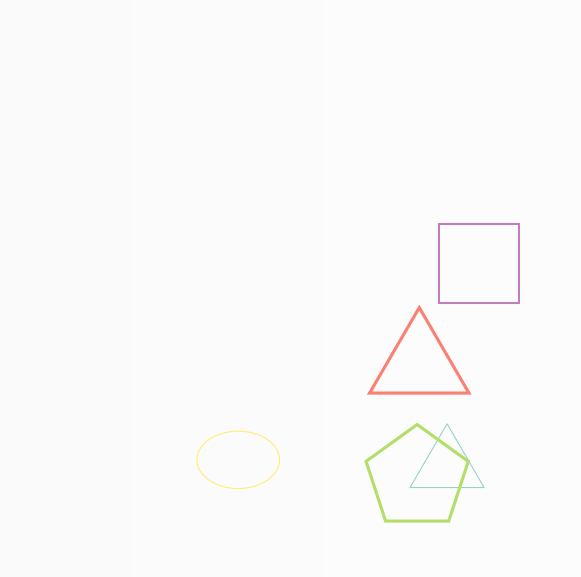[{"shape": "triangle", "thickness": 0.5, "radius": 0.37, "center": [0.769, 0.192]}, {"shape": "triangle", "thickness": 1.5, "radius": 0.49, "center": [0.721, 0.368]}, {"shape": "pentagon", "thickness": 1.5, "radius": 0.46, "center": [0.718, 0.172]}, {"shape": "square", "thickness": 1, "radius": 0.34, "center": [0.824, 0.543]}, {"shape": "oval", "thickness": 0.5, "radius": 0.36, "center": [0.41, 0.203]}]